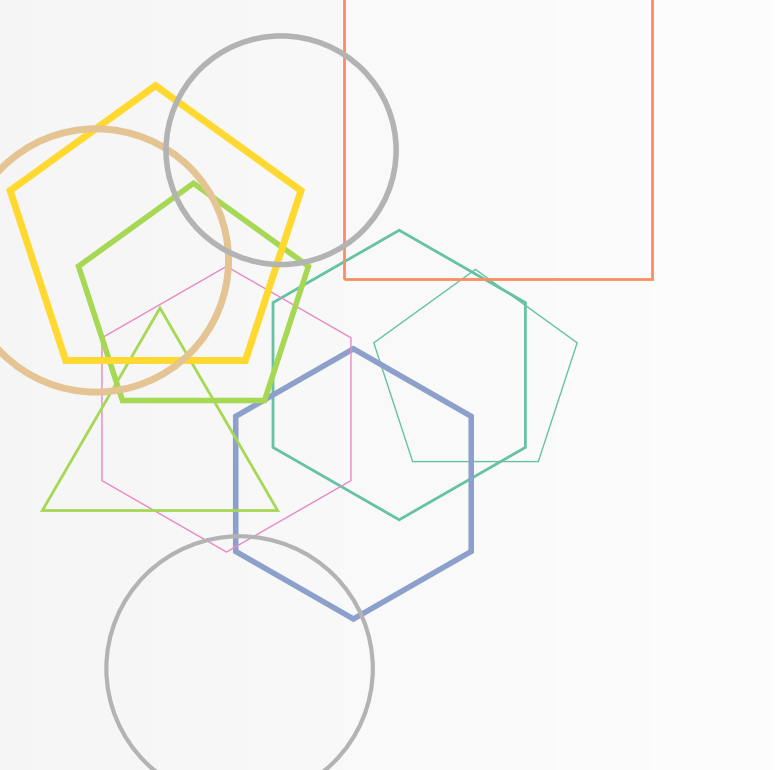[{"shape": "hexagon", "thickness": 1, "radius": 0.94, "center": [0.515, 0.513]}, {"shape": "pentagon", "thickness": 0.5, "radius": 0.69, "center": [0.614, 0.512]}, {"shape": "square", "thickness": 1, "radius": 0.99, "center": [0.643, 0.837]}, {"shape": "hexagon", "thickness": 2, "radius": 0.88, "center": [0.456, 0.372]}, {"shape": "hexagon", "thickness": 0.5, "radius": 0.93, "center": [0.292, 0.469]}, {"shape": "triangle", "thickness": 1, "radius": 0.88, "center": [0.206, 0.425]}, {"shape": "pentagon", "thickness": 2, "radius": 0.78, "center": [0.25, 0.606]}, {"shape": "pentagon", "thickness": 2.5, "radius": 0.99, "center": [0.201, 0.691]}, {"shape": "circle", "thickness": 2.5, "radius": 0.85, "center": [0.124, 0.662]}, {"shape": "circle", "thickness": 1.5, "radius": 0.86, "center": [0.309, 0.132]}, {"shape": "circle", "thickness": 2, "radius": 0.74, "center": [0.363, 0.805]}]